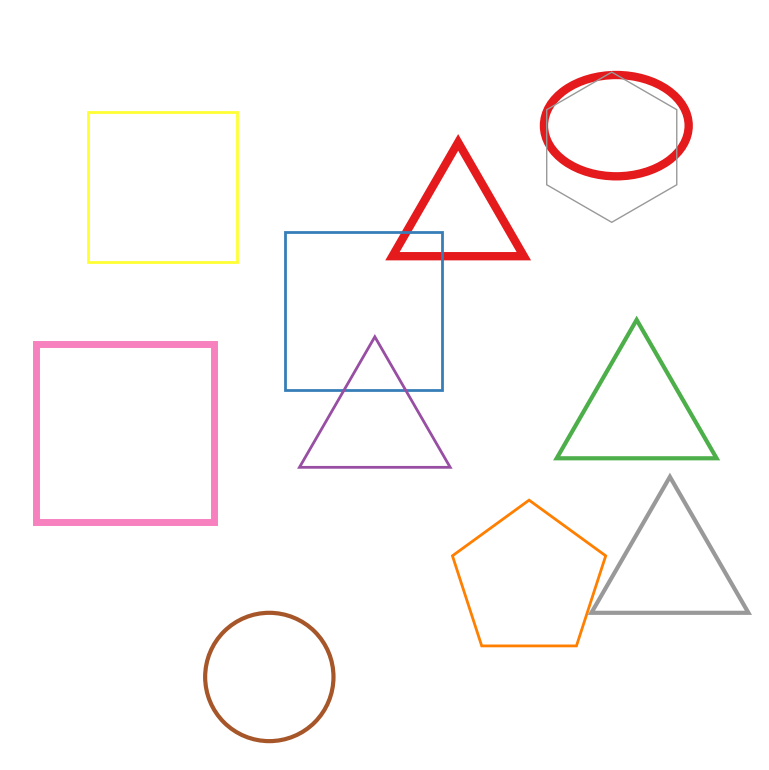[{"shape": "oval", "thickness": 3, "radius": 0.47, "center": [0.8, 0.837]}, {"shape": "triangle", "thickness": 3, "radius": 0.49, "center": [0.595, 0.717]}, {"shape": "square", "thickness": 1, "radius": 0.51, "center": [0.472, 0.596]}, {"shape": "triangle", "thickness": 1.5, "radius": 0.6, "center": [0.827, 0.465]}, {"shape": "triangle", "thickness": 1, "radius": 0.57, "center": [0.487, 0.45]}, {"shape": "pentagon", "thickness": 1, "radius": 0.52, "center": [0.687, 0.246]}, {"shape": "square", "thickness": 1, "radius": 0.49, "center": [0.211, 0.757]}, {"shape": "circle", "thickness": 1.5, "radius": 0.42, "center": [0.35, 0.121]}, {"shape": "square", "thickness": 2.5, "radius": 0.58, "center": [0.162, 0.438]}, {"shape": "hexagon", "thickness": 0.5, "radius": 0.49, "center": [0.794, 0.809]}, {"shape": "triangle", "thickness": 1.5, "radius": 0.59, "center": [0.87, 0.263]}]